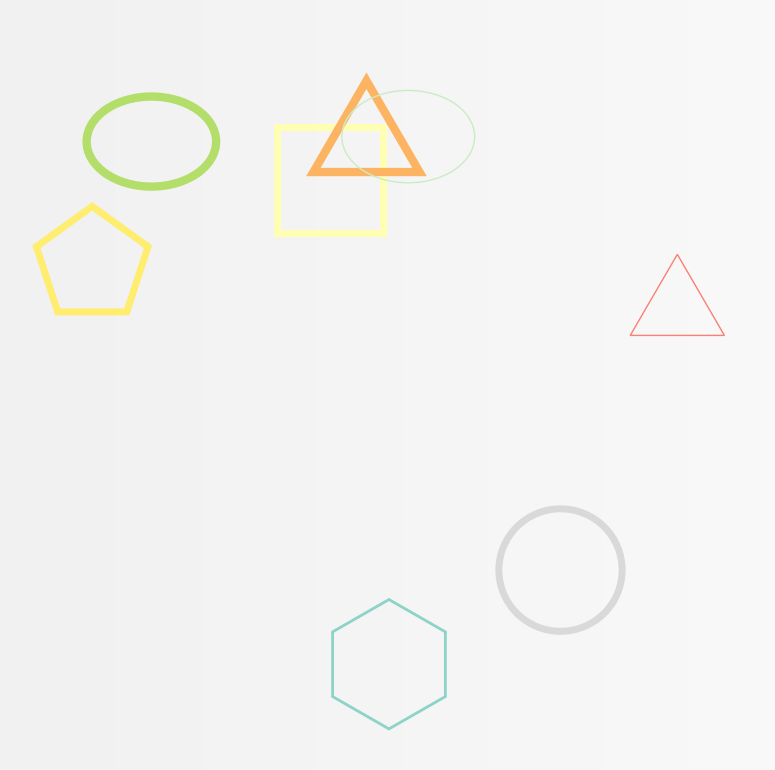[{"shape": "hexagon", "thickness": 1, "radius": 0.42, "center": [0.502, 0.137]}, {"shape": "square", "thickness": 2.5, "radius": 0.34, "center": [0.426, 0.766]}, {"shape": "triangle", "thickness": 0.5, "radius": 0.35, "center": [0.874, 0.599]}, {"shape": "triangle", "thickness": 3, "radius": 0.4, "center": [0.473, 0.816]}, {"shape": "oval", "thickness": 3, "radius": 0.42, "center": [0.195, 0.816]}, {"shape": "circle", "thickness": 2.5, "radius": 0.4, "center": [0.723, 0.26]}, {"shape": "oval", "thickness": 0.5, "radius": 0.43, "center": [0.527, 0.823]}, {"shape": "pentagon", "thickness": 2.5, "radius": 0.38, "center": [0.119, 0.656]}]